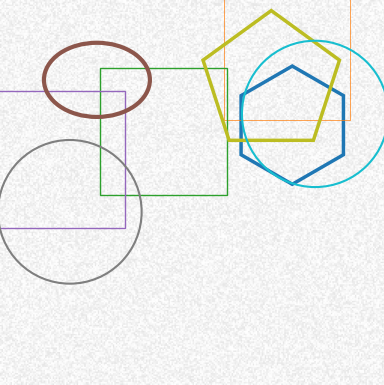[{"shape": "hexagon", "thickness": 2.5, "radius": 0.77, "center": [0.759, 0.675]}, {"shape": "square", "thickness": 0.5, "radius": 0.82, "center": [0.745, 0.854]}, {"shape": "square", "thickness": 1, "radius": 0.82, "center": [0.425, 0.657]}, {"shape": "square", "thickness": 1, "radius": 0.89, "center": [0.145, 0.586]}, {"shape": "oval", "thickness": 3, "radius": 0.69, "center": [0.252, 0.793]}, {"shape": "circle", "thickness": 1.5, "radius": 0.93, "center": [0.181, 0.45]}, {"shape": "pentagon", "thickness": 2.5, "radius": 0.93, "center": [0.705, 0.786]}, {"shape": "circle", "thickness": 1.5, "radius": 0.95, "center": [0.818, 0.704]}]